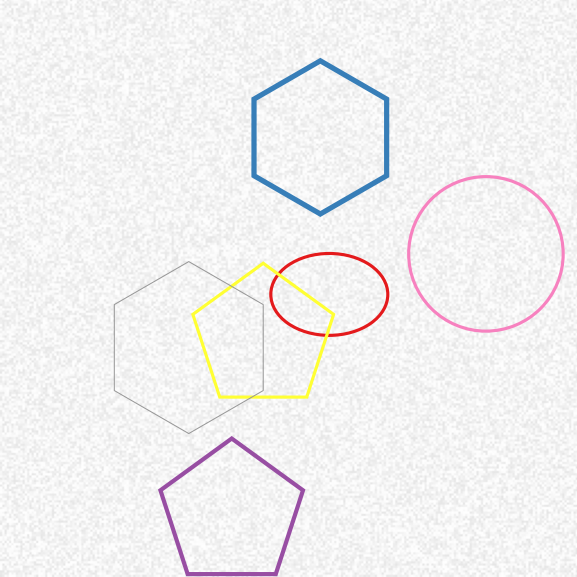[{"shape": "oval", "thickness": 1.5, "radius": 0.51, "center": [0.57, 0.489]}, {"shape": "hexagon", "thickness": 2.5, "radius": 0.66, "center": [0.555, 0.761]}, {"shape": "pentagon", "thickness": 2, "radius": 0.65, "center": [0.401, 0.11]}, {"shape": "pentagon", "thickness": 1.5, "radius": 0.64, "center": [0.456, 0.415]}, {"shape": "circle", "thickness": 1.5, "radius": 0.67, "center": [0.841, 0.56]}, {"shape": "hexagon", "thickness": 0.5, "radius": 0.74, "center": [0.327, 0.397]}]